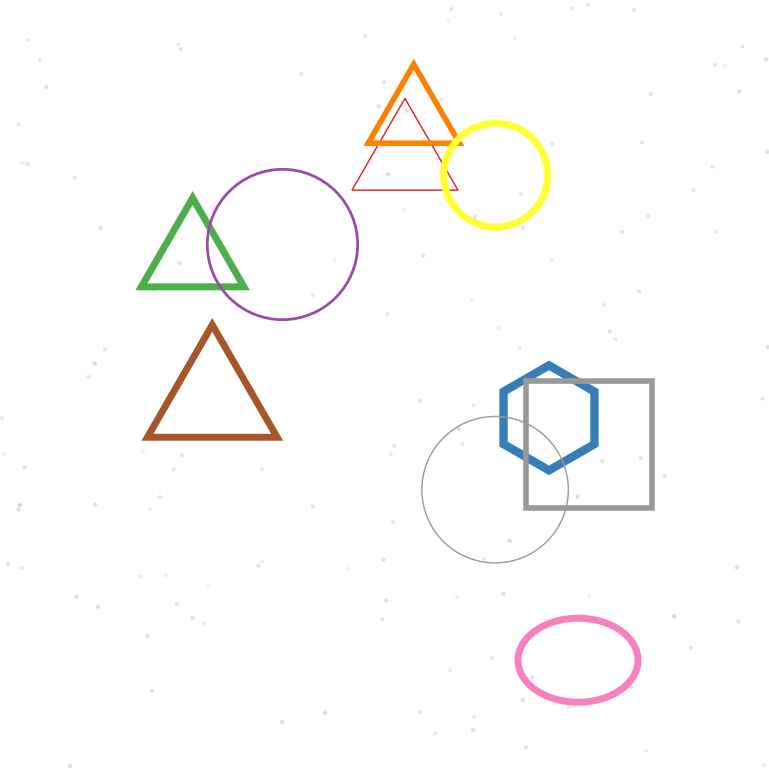[{"shape": "triangle", "thickness": 0.5, "radius": 0.4, "center": [0.526, 0.793]}, {"shape": "hexagon", "thickness": 3, "radius": 0.34, "center": [0.713, 0.457]}, {"shape": "triangle", "thickness": 2.5, "radius": 0.38, "center": [0.25, 0.666]}, {"shape": "circle", "thickness": 1, "radius": 0.49, "center": [0.367, 0.682]}, {"shape": "triangle", "thickness": 2, "radius": 0.34, "center": [0.537, 0.848]}, {"shape": "circle", "thickness": 2.5, "radius": 0.34, "center": [0.644, 0.773]}, {"shape": "triangle", "thickness": 2.5, "radius": 0.49, "center": [0.276, 0.481]}, {"shape": "oval", "thickness": 2.5, "radius": 0.39, "center": [0.751, 0.143]}, {"shape": "circle", "thickness": 0.5, "radius": 0.48, "center": [0.643, 0.364]}, {"shape": "square", "thickness": 2, "radius": 0.41, "center": [0.765, 0.423]}]